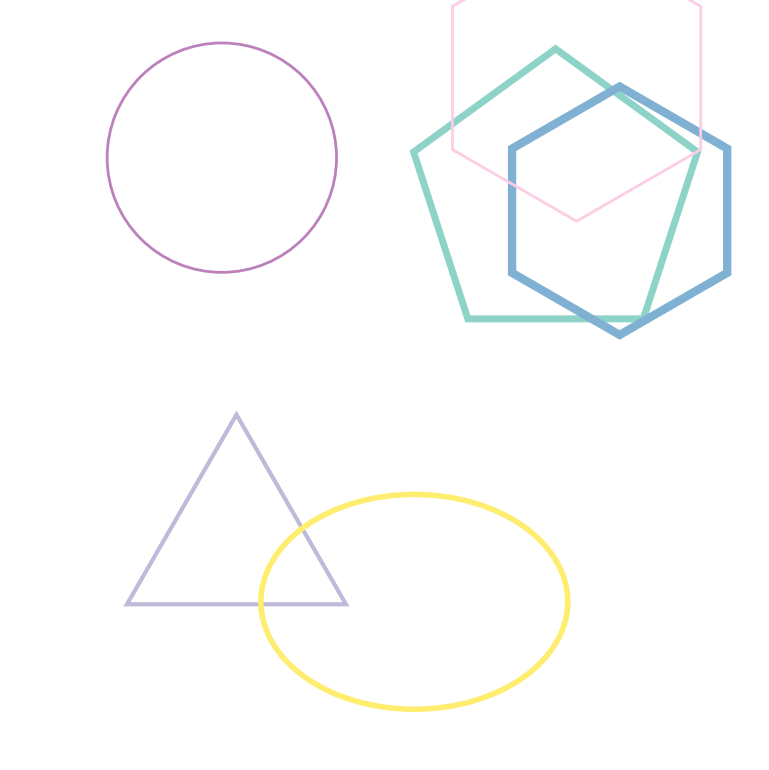[{"shape": "pentagon", "thickness": 2.5, "radius": 0.97, "center": [0.722, 0.743]}, {"shape": "triangle", "thickness": 1.5, "radius": 0.82, "center": [0.307, 0.297]}, {"shape": "hexagon", "thickness": 3, "radius": 0.81, "center": [0.805, 0.726]}, {"shape": "hexagon", "thickness": 1, "radius": 0.93, "center": [0.749, 0.899]}, {"shape": "circle", "thickness": 1, "radius": 0.74, "center": [0.288, 0.795]}, {"shape": "oval", "thickness": 2, "radius": 1.0, "center": [0.538, 0.218]}]